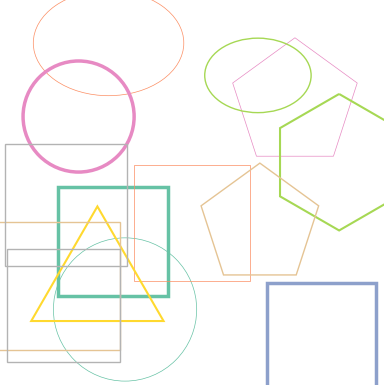[{"shape": "square", "thickness": 2.5, "radius": 0.71, "center": [0.294, 0.373]}, {"shape": "circle", "thickness": 0.5, "radius": 0.93, "center": [0.325, 0.196]}, {"shape": "square", "thickness": 0.5, "radius": 0.75, "center": [0.498, 0.421]}, {"shape": "oval", "thickness": 0.5, "radius": 0.98, "center": [0.282, 0.888]}, {"shape": "square", "thickness": 2.5, "radius": 0.71, "center": [0.835, 0.124]}, {"shape": "circle", "thickness": 2.5, "radius": 0.72, "center": [0.204, 0.697]}, {"shape": "pentagon", "thickness": 0.5, "radius": 0.85, "center": [0.766, 0.732]}, {"shape": "hexagon", "thickness": 1.5, "radius": 0.89, "center": [0.881, 0.579]}, {"shape": "oval", "thickness": 1, "radius": 0.69, "center": [0.67, 0.804]}, {"shape": "triangle", "thickness": 1.5, "radius": 0.99, "center": [0.253, 0.265]}, {"shape": "pentagon", "thickness": 1, "radius": 0.8, "center": [0.675, 0.416]}, {"shape": "square", "thickness": 1, "radius": 0.83, "center": [0.146, 0.258]}, {"shape": "square", "thickness": 1, "radius": 0.73, "center": [0.165, 0.207]}, {"shape": "square", "thickness": 1, "radius": 0.79, "center": [0.171, 0.467]}]